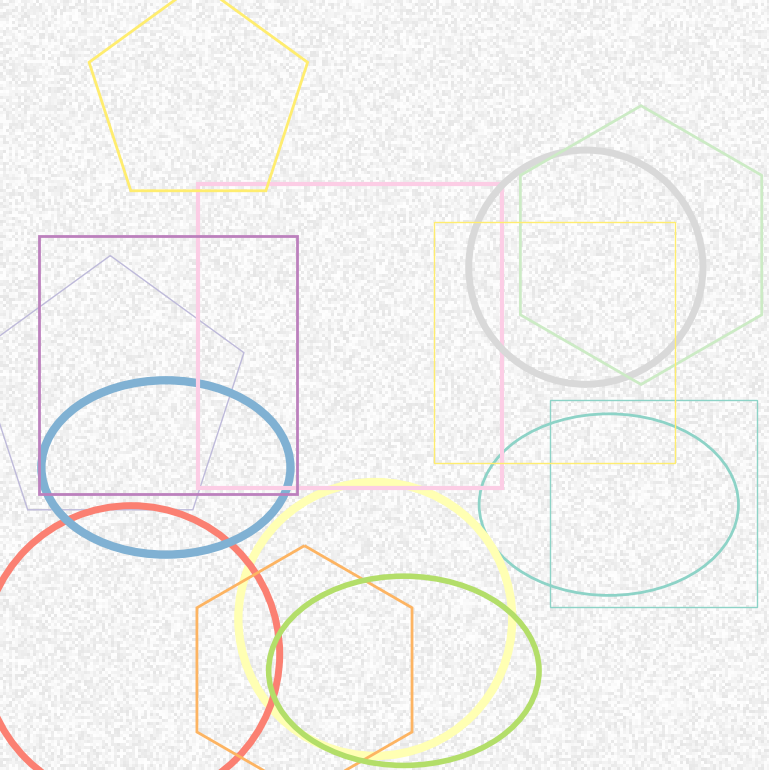[{"shape": "oval", "thickness": 1, "radius": 0.84, "center": [0.791, 0.345]}, {"shape": "square", "thickness": 0.5, "radius": 0.67, "center": [0.849, 0.347]}, {"shape": "circle", "thickness": 3, "radius": 0.89, "center": [0.487, 0.196]}, {"shape": "pentagon", "thickness": 0.5, "radius": 0.91, "center": [0.143, 0.486]}, {"shape": "circle", "thickness": 2.5, "radius": 0.96, "center": [0.17, 0.151]}, {"shape": "oval", "thickness": 3, "radius": 0.81, "center": [0.215, 0.393]}, {"shape": "hexagon", "thickness": 1, "radius": 0.81, "center": [0.395, 0.13]}, {"shape": "oval", "thickness": 2, "radius": 0.88, "center": [0.524, 0.129]}, {"shape": "square", "thickness": 1.5, "radius": 0.99, "center": [0.454, 0.563]}, {"shape": "circle", "thickness": 2.5, "radius": 0.76, "center": [0.761, 0.653]}, {"shape": "square", "thickness": 1, "radius": 0.84, "center": [0.218, 0.526]}, {"shape": "hexagon", "thickness": 1, "radius": 0.9, "center": [0.833, 0.682]}, {"shape": "pentagon", "thickness": 1, "radius": 0.75, "center": [0.258, 0.873]}, {"shape": "square", "thickness": 0.5, "radius": 0.78, "center": [0.72, 0.556]}]